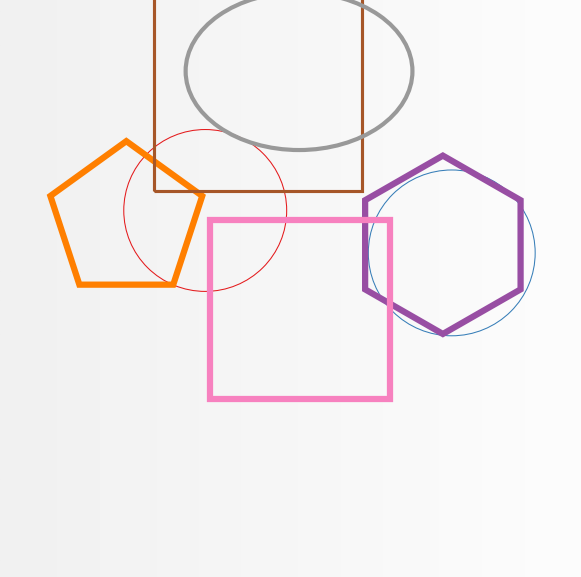[{"shape": "circle", "thickness": 0.5, "radius": 0.7, "center": [0.353, 0.635]}, {"shape": "circle", "thickness": 0.5, "radius": 0.72, "center": [0.777, 0.561]}, {"shape": "hexagon", "thickness": 3, "radius": 0.77, "center": [0.762, 0.575]}, {"shape": "pentagon", "thickness": 3, "radius": 0.69, "center": [0.217, 0.617]}, {"shape": "square", "thickness": 1.5, "radius": 0.89, "center": [0.444, 0.847]}, {"shape": "square", "thickness": 3, "radius": 0.77, "center": [0.516, 0.463]}, {"shape": "oval", "thickness": 2, "radius": 0.98, "center": [0.514, 0.876]}]